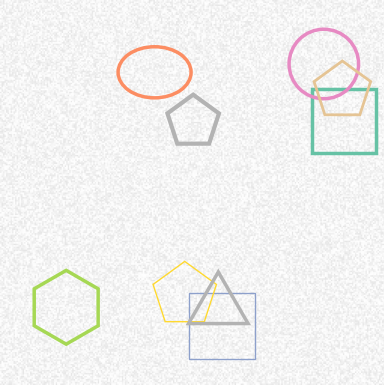[{"shape": "square", "thickness": 2.5, "radius": 0.41, "center": [0.894, 0.686]}, {"shape": "oval", "thickness": 2.5, "radius": 0.47, "center": [0.401, 0.812]}, {"shape": "square", "thickness": 1, "radius": 0.43, "center": [0.576, 0.153]}, {"shape": "circle", "thickness": 2.5, "radius": 0.45, "center": [0.841, 0.834]}, {"shape": "hexagon", "thickness": 2.5, "radius": 0.48, "center": [0.172, 0.202]}, {"shape": "pentagon", "thickness": 1, "radius": 0.43, "center": [0.48, 0.234]}, {"shape": "pentagon", "thickness": 2, "radius": 0.39, "center": [0.889, 0.764]}, {"shape": "triangle", "thickness": 2.5, "radius": 0.45, "center": [0.567, 0.204]}, {"shape": "pentagon", "thickness": 3, "radius": 0.35, "center": [0.502, 0.684]}]